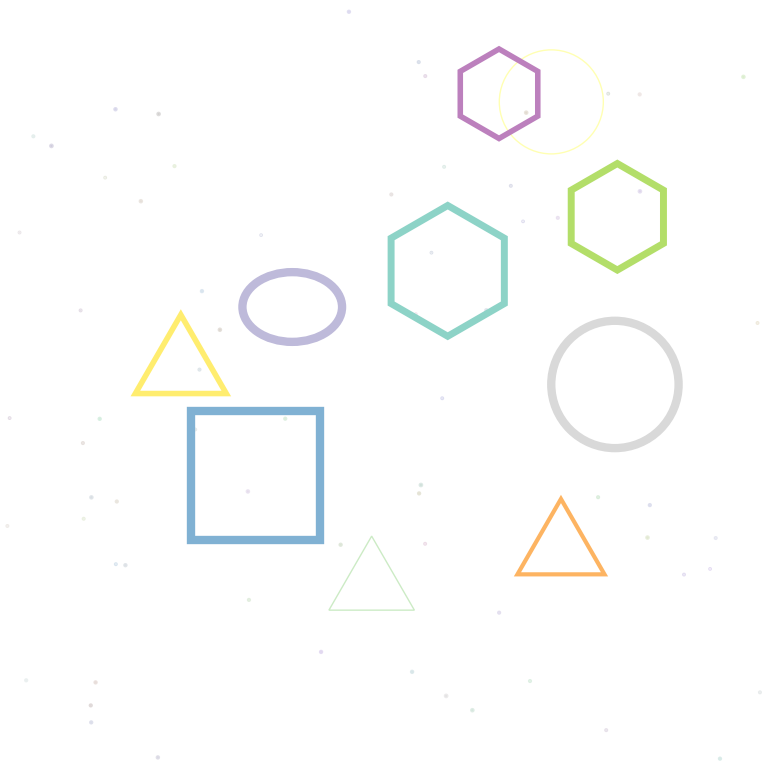[{"shape": "hexagon", "thickness": 2.5, "radius": 0.42, "center": [0.581, 0.648]}, {"shape": "circle", "thickness": 0.5, "radius": 0.34, "center": [0.716, 0.868]}, {"shape": "oval", "thickness": 3, "radius": 0.32, "center": [0.38, 0.601]}, {"shape": "square", "thickness": 3, "radius": 0.42, "center": [0.332, 0.383]}, {"shape": "triangle", "thickness": 1.5, "radius": 0.33, "center": [0.729, 0.287]}, {"shape": "hexagon", "thickness": 2.5, "radius": 0.35, "center": [0.802, 0.718]}, {"shape": "circle", "thickness": 3, "radius": 0.41, "center": [0.799, 0.501]}, {"shape": "hexagon", "thickness": 2, "radius": 0.29, "center": [0.648, 0.878]}, {"shape": "triangle", "thickness": 0.5, "radius": 0.32, "center": [0.483, 0.24]}, {"shape": "triangle", "thickness": 2, "radius": 0.34, "center": [0.235, 0.523]}]